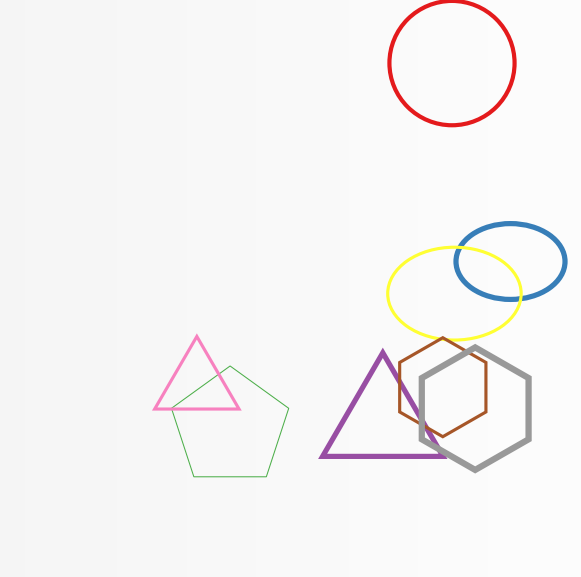[{"shape": "circle", "thickness": 2, "radius": 0.54, "center": [0.778, 0.89]}, {"shape": "oval", "thickness": 2.5, "radius": 0.47, "center": [0.878, 0.546]}, {"shape": "pentagon", "thickness": 0.5, "radius": 0.53, "center": [0.396, 0.259]}, {"shape": "triangle", "thickness": 2.5, "radius": 0.6, "center": [0.659, 0.269]}, {"shape": "oval", "thickness": 1.5, "radius": 0.57, "center": [0.782, 0.491]}, {"shape": "hexagon", "thickness": 1.5, "radius": 0.43, "center": [0.762, 0.329]}, {"shape": "triangle", "thickness": 1.5, "radius": 0.42, "center": [0.339, 0.333]}, {"shape": "hexagon", "thickness": 3, "radius": 0.53, "center": [0.818, 0.291]}]